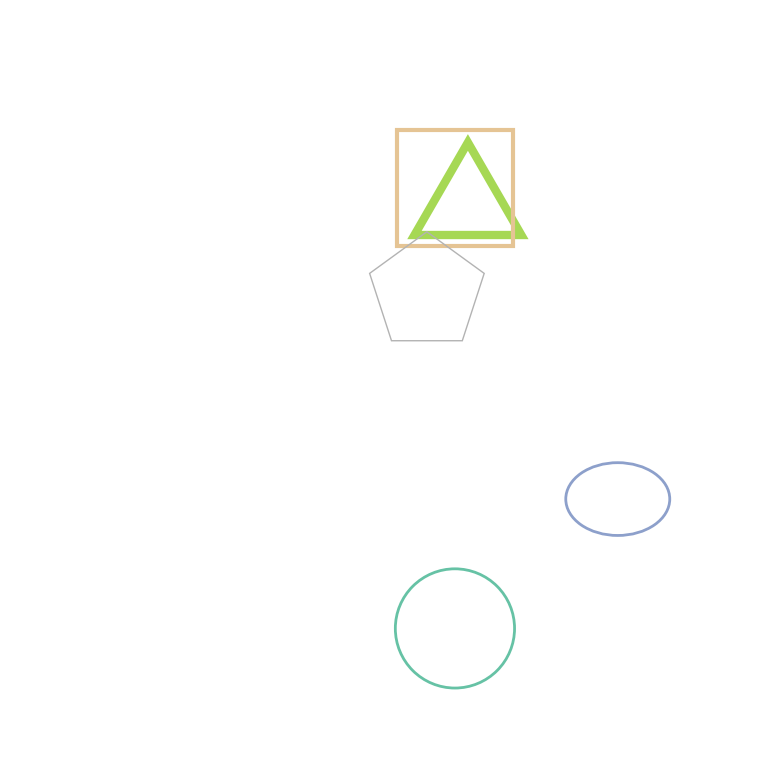[{"shape": "circle", "thickness": 1, "radius": 0.39, "center": [0.591, 0.184]}, {"shape": "oval", "thickness": 1, "radius": 0.34, "center": [0.802, 0.352]}, {"shape": "triangle", "thickness": 3, "radius": 0.4, "center": [0.608, 0.735]}, {"shape": "square", "thickness": 1.5, "radius": 0.37, "center": [0.591, 0.756]}, {"shape": "pentagon", "thickness": 0.5, "radius": 0.39, "center": [0.554, 0.621]}]